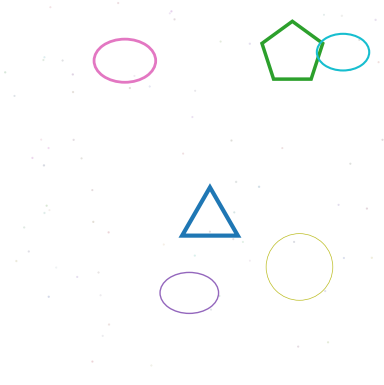[{"shape": "triangle", "thickness": 3, "radius": 0.42, "center": [0.545, 0.43]}, {"shape": "pentagon", "thickness": 2.5, "radius": 0.41, "center": [0.759, 0.862]}, {"shape": "oval", "thickness": 1, "radius": 0.38, "center": [0.492, 0.239]}, {"shape": "oval", "thickness": 2, "radius": 0.4, "center": [0.324, 0.842]}, {"shape": "circle", "thickness": 0.5, "radius": 0.43, "center": [0.778, 0.307]}, {"shape": "oval", "thickness": 1.5, "radius": 0.34, "center": [0.891, 0.865]}]